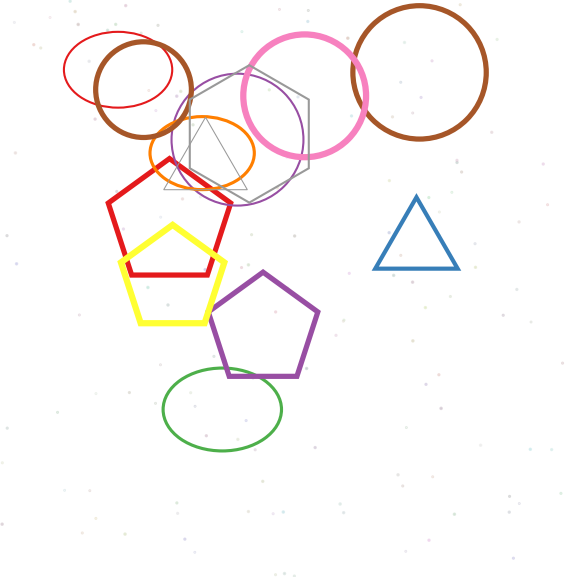[{"shape": "oval", "thickness": 1, "radius": 0.47, "center": [0.204, 0.878]}, {"shape": "pentagon", "thickness": 2.5, "radius": 0.56, "center": [0.294, 0.613]}, {"shape": "triangle", "thickness": 2, "radius": 0.41, "center": [0.721, 0.575]}, {"shape": "oval", "thickness": 1.5, "radius": 0.51, "center": [0.385, 0.29]}, {"shape": "pentagon", "thickness": 2.5, "radius": 0.5, "center": [0.456, 0.428]}, {"shape": "circle", "thickness": 1, "radius": 0.57, "center": [0.411, 0.757]}, {"shape": "oval", "thickness": 1.5, "radius": 0.45, "center": [0.35, 0.734]}, {"shape": "pentagon", "thickness": 3, "radius": 0.47, "center": [0.299, 0.516]}, {"shape": "circle", "thickness": 2.5, "radius": 0.41, "center": [0.249, 0.844]}, {"shape": "circle", "thickness": 2.5, "radius": 0.58, "center": [0.727, 0.874]}, {"shape": "circle", "thickness": 3, "radius": 0.53, "center": [0.528, 0.833]}, {"shape": "hexagon", "thickness": 1, "radius": 0.59, "center": [0.432, 0.767]}, {"shape": "triangle", "thickness": 0.5, "radius": 0.42, "center": [0.356, 0.712]}]